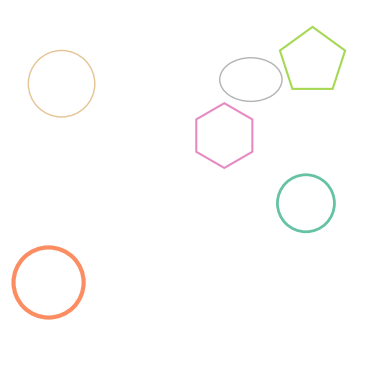[{"shape": "circle", "thickness": 2, "radius": 0.37, "center": [0.795, 0.472]}, {"shape": "circle", "thickness": 3, "radius": 0.46, "center": [0.126, 0.266]}, {"shape": "hexagon", "thickness": 1.5, "radius": 0.42, "center": [0.583, 0.648]}, {"shape": "pentagon", "thickness": 1.5, "radius": 0.44, "center": [0.812, 0.841]}, {"shape": "circle", "thickness": 1, "radius": 0.43, "center": [0.16, 0.783]}, {"shape": "oval", "thickness": 1, "radius": 0.4, "center": [0.652, 0.793]}]